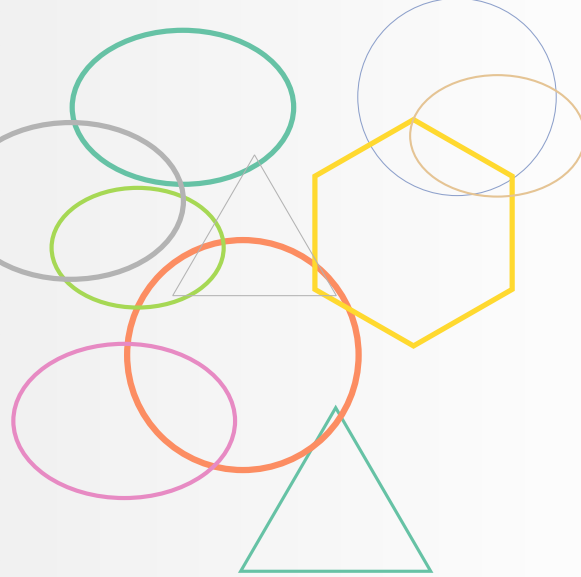[{"shape": "oval", "thickness": 2.5, "radius": 0.95, "center": [0.315, 0.813]}, {"shape": "triangle", "thickness": 1.5, "radius": 0.94, "center": [0.578, 0.104]}, {"shape": "circle", "thickness": 3, "radius": 1.0, "center": [0.418, 0.384]}, {"shape": "circle", "thickness": 0.5, "radius": 0.85, "center": [0.786, 0.831]}, {"shape": "oval", "thickness": 2, "radius": 0.95, "center": [0.214, 0.27]}, {"shape": "oval", "thickness": 2, "radius": 0.74, "center": [0.237, 0.57]}, {"shape": "hexagon", "thickness": 2.5, "radius": 0.98, "center": [0.711, 0.596]}, {"shape": "oval", "thickness": 1, "radius": 0.75, "center": [0.856, 0.764]}, {"shape": "oval", "thickness": 2.5, "radius": 0.97, "center": [0.122, 0.651]}, {"shape": "triangle", "thickness": 0.5, "radius": 0.81, "center": [0.438, 0.568]}]